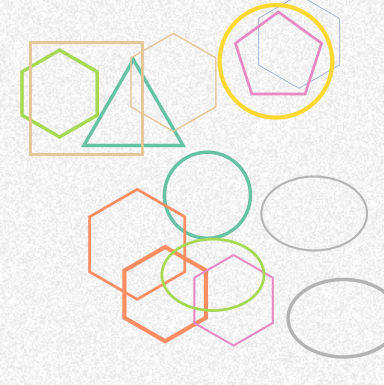[{"shape": "triangle", "thickness": 2.5, "radius": 0.74, "center": [0.347, 0.696]}, {"shape": "circle", "thickness": 2.5, "radius": 0.56, "center": [0.539, 0.493]}, {"shape": "hexagon", "thickness": 2, "radius": 0.71, "center": [0.356, 0.365]}, {"shape": "hexagon", "thickness": 3, "radius": 0.61, "center": [0.429, 0.236]}, {"shape": "hexagon", "thickness": 0.5, "radius": 0.61, "center": [0.776, 0.892]}, {"shape": "pentagon", "thickness": 2, "radius": 0.59, "center": [0.723, 0.851]}, {"shape": "hexagon", "thickness": 1.5, "radius": 0.59, "center": [0.607, 0.22]}, {"shape": "hexagon", "thickness": 2.5, "radius": 0.56, "center": [0.155, 0.757]}, {"shape": "oval", "thickness": 2, "radius": 0.66, "center": [0.553, 0.286]}, {"shape": "circle", "thickness": 3, "radius": 0.73, "center": [0.717, 0.841]}, {"shape": "square", "thickness": 2, "radius": 0.73, "center": [0.224, 0.745]}, {"shape": "hexagon", "thickness": 1, "radius": 0.64, "center": [0.45, 0.786]}, {"shape": "oval", "thickness": 1.5, "radius": 0.69, "center": [0.816, 0.445]}, {"shape": "oval", "thickness": 2.5, "radius": 0.72, "center": [0.892, 0.173]}]